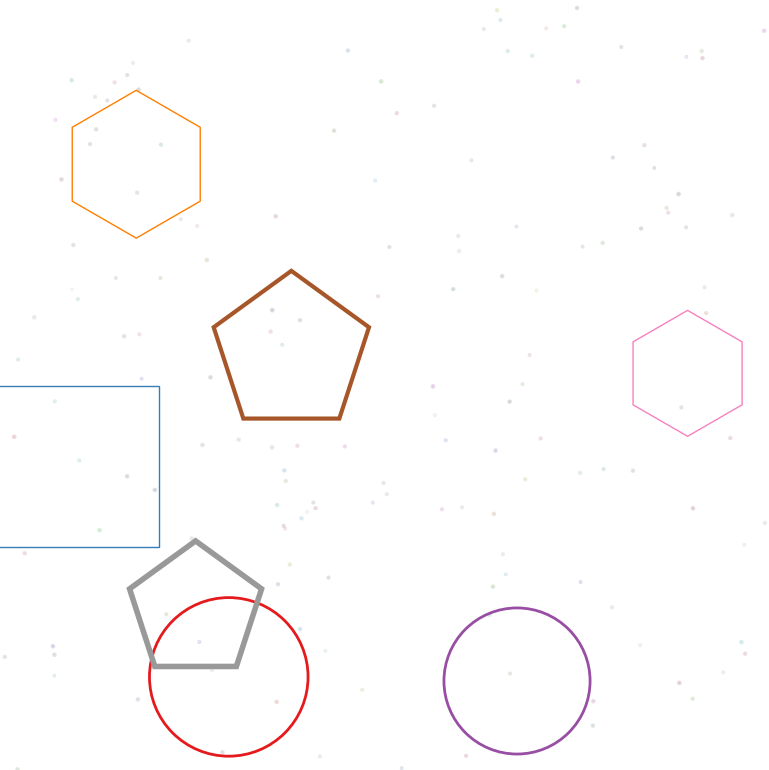[{"shape": "circle", "thickness": 1, "radius": 0.51, "center": [0.297, 0.121]}, {"shape": "square", "thickness": 0.5, "radius": 0.52, "center": [0.103, 0.394]}, {"shape": "circle", "thickness": 1, "radius": 0.47, "center": [0.671, 0.116]}, {"shape": "hexagon", "thickness": 0.5, "radius": 0.48, "center": [0.177, 0.787]}, {"shape": "pentagon", "thickness": 1.5, "radius": 0.53, "center": [0.378, 0.542]}, {"shape": "hexagon", "thickness": 0.5, "radius": 0.41, "center": [0.893, 0.515]}, {"shape": "pentagon", "thickness": 2, "radius": 0.45, "center": [0.254, 0.207]}]